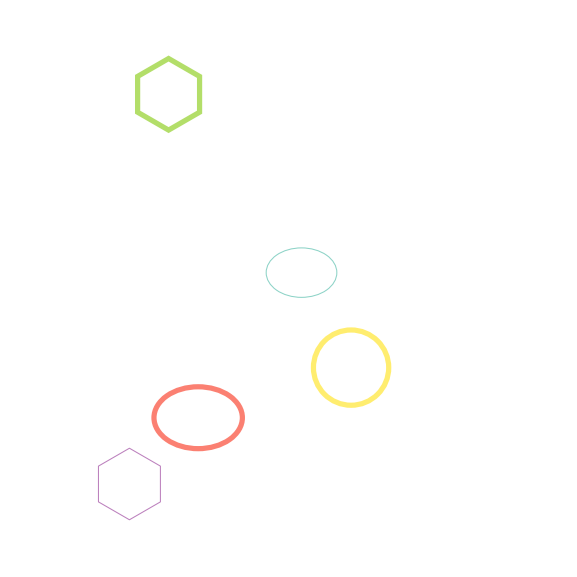[{"shape": "oval", "thickness": 0.5, "radius": 0.31, "center": [0.522, 0.527]}, {"shape": "oval", "thickness": 2.5, "radius": 0.38, "center": [0.343, 0.276]}, {"shape": "hexagon", "thickness": 2.5, "radius": 0.31, "center": [0.292, 0.836]}, {"shape": "hexagon", "thickness": 0.5, "radius": 0.31, "center": [0.224, 0.161]}, {"shape": "circle", "thickness": 2.5, "radius": 0.33, "center": [0.608, 0.363]}]